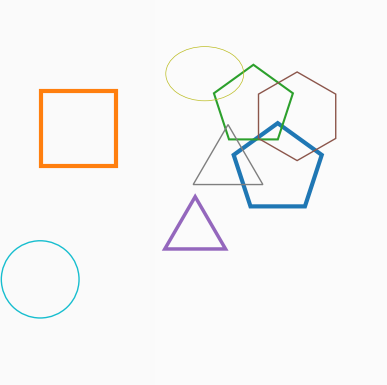[{"shape": "pentagon", "thickness": 3, "radius": 0.6, "center": [0.717, 0.561]}, {"shape": "square", "thickness": 3, "radius": 0.49, "center": [0.202, 0.665]}, {"shape": "pentagon", "thickness": 1.5, "radius": 0.54, "center": [0.654, 0.725]}, {"shape": "triangle", "thickness": 2.5, "radius": 0.45, "center": [0.504, 0.399]}, {"shape": "hexagon", "thickness": 1, "radius": 0.58, "center": [0.767, 0.698]}, {"shape": "triangle", "thickness": 1, "radius": 0.52, "center": [0.588, 0.573]}, {"shape": "oval", "thickness": 0.5, "radius": 0.5, "center": [0.528, 0.809]}, {"shape": "circle", "thickness": 1, "radius": 0.5, "center": [0.104, 0.274]}]